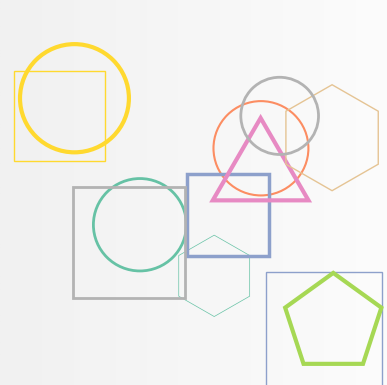[{"shape": "circle", "thickness": 2, "radius": 0.6, "center": [0.361, 0.416]}, {"shape": "hexagon", "thickness": 0.5, "radius": 0.53, "center": [0.553, 0.284]}, {"shape": "circle", "thickness": 1.5, "radius": 0.61, "center": [0.673, 0.615]}, {"shape": "square", "thickness": 2.5, "radius": 0.53, "center": [0.587, 0.442]}, {"shape": "square", "thickness": 1, "radius": 0.75, "center": [0.837, 0.145]}, {"shape": "triangle", "thickness": 3, "radius": 0.71, "center": [0.673, 0.551]}, {"shape": "pentagon", "thickness": 3, "radius": 0.65, "center": [0.86, 0.161]}, {"shape": "circle", "thickness": 3, "radius": 0.7, "center": [0.192, 0.745]}, {"shape": "square", "thickness": 1, "radius": 0.59, "center": [0.153, 0.699]}, {"shape": "hexagon", "thickness": 1, "radius": 0.69, "center": [0.857, 0.642]}, {"shape": "square", "thickness": 2, "radius": 0.72, "center": [0.332, 0.37]}, {"shape": "circle", "thickness": 2, "radius": 0.5, "center": [0.722, 0.699]}]